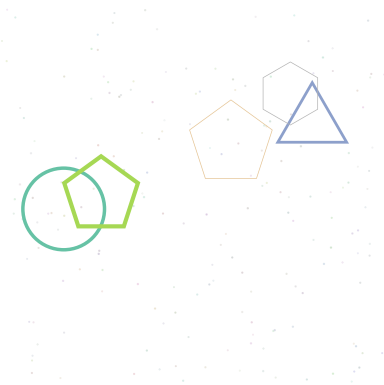[{"shape": "circle", "thickness": 2.5, "radius": 0.53, "center": [0.165, 0.457]}, {"shape": "triangle", "thickness": 2, "radius": 0.52, "center": [0.811, 0.682]}, {"shape": "pentagon", "thickness": 3, "radius": 0.5, "center": [0.263, 0.493]}, {"shape": "pentagon", "thickness": 0.5, "radius": 0.56, "center": [0.6, 0.628]}, {"shape": "hexagon", "thickness": 0.5, "radius": 0.41, "center": [0.754, 0.757]}]